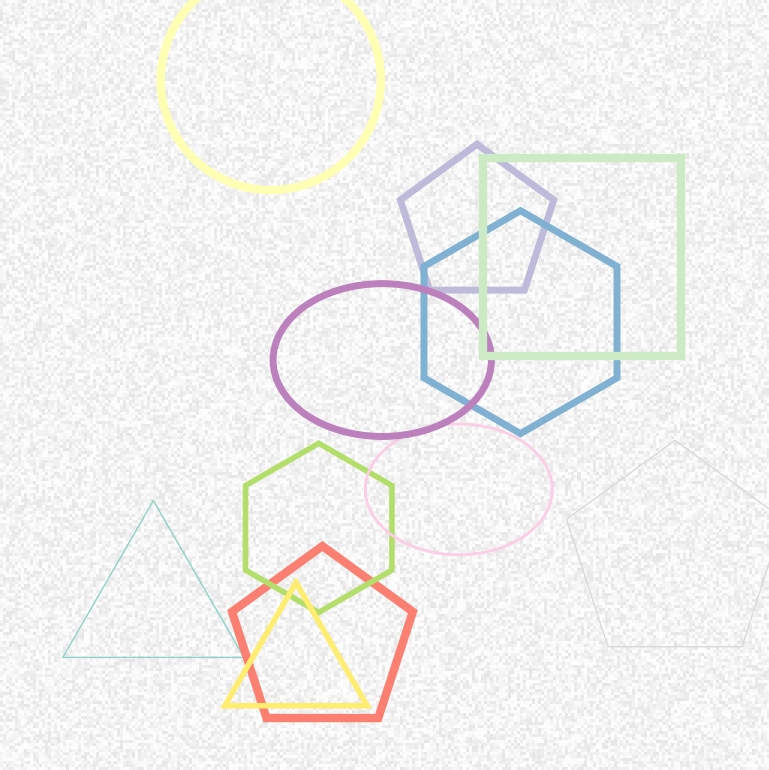[{"shape": "triangle", "thickness": 0.5, "radius": 0.68, "center": [0.199, 0.214]}, {"shape": "circle", "thickness": 3, "radius": 0.72, "center": [0.352, 0.896]}, {"shape": "pentagon", "thickness": 2.5, "radius": 0.52, "center": [0.62, 0.708]}, {"shape": "pentagon", "thickness": 3, "radius": 0.62, "center": [0.419, 0.167]}, {"shape": "hexagon", "thickness": 2.5, "radius": 0.72, "center": [0.676, 0.582]}, {"shape": "hexagon", "thickness": 2, "radius": 0.55, "center": [0.414, 0.315]}, {"shape": "oval", "thickness": 1, "radius": 0.61, "center": [0.596, 0.364]}, {"shape": "pentagon", "thickness": 0.5, "radius": 0.74, "center": [0.877, 0.28]}, {"shape": "oval", "thickness": 2.5, "radius": 0.71, "center": [0.496, 0.532]}, {"shape": "square", "thickness": 3, "radius": 0.64, "center": [0.755, 0.666]}, {"shape": "triangle", "thickness": 2, "radius": 0.53, "center": [0.384, 0.137]}]